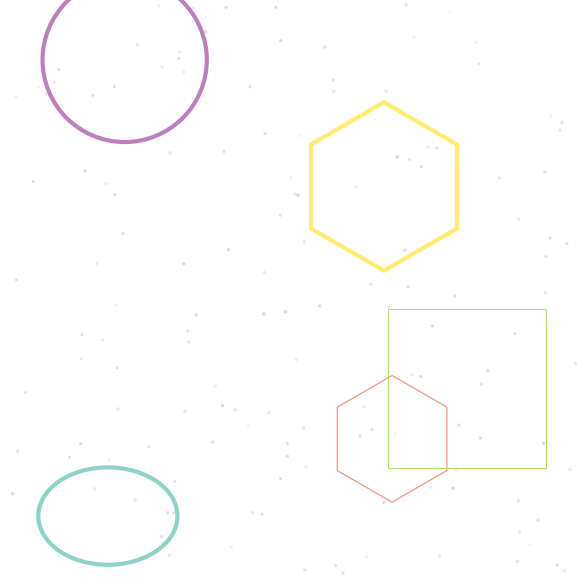[{"shape": "oval", "thickness": 2, "radius": 0.6, "center": [0.187, 0.105]}, {"shape": "hexagon", "thickness": 0.5, "radius": 0.55, "center": [0.679, 0.239]}, {"shape": "square", "thickness": 0.5, "radius": 0.69, "center": [0.809, 0.326]}, {"shape": "circle", "thickness": 2, "radius": 0.71, "center": [0.216, 0.895]}, {"shape": "hexagon", "thickness": 2, "radius": 0.73, "center": [0.665, 0.676]}]